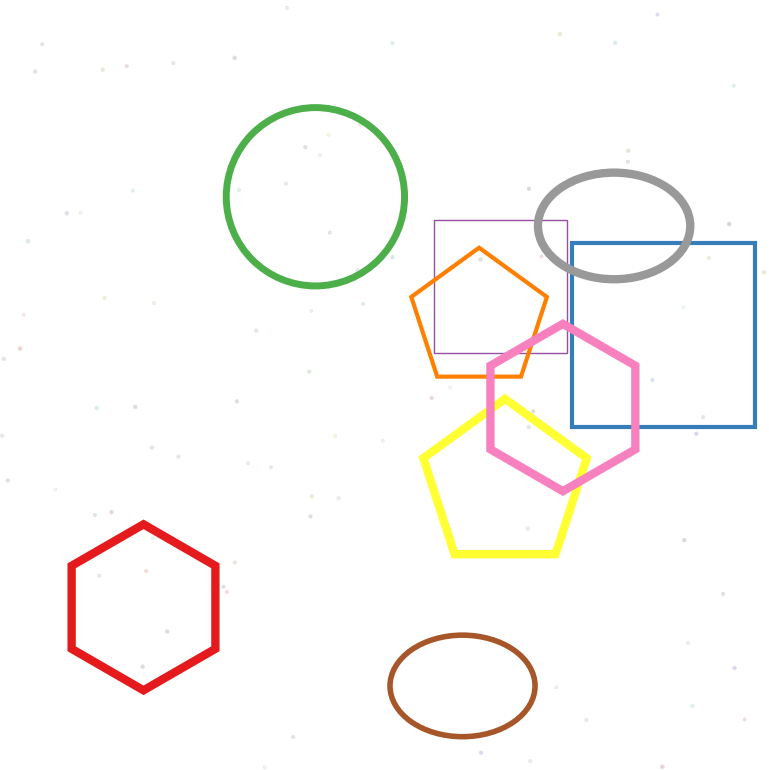[{"shape": "hexagon", "thickness": 3, "radius": 0.54, "center": [0.186, 0.211]}, {"shape": "square", "thickness": 1.5, "radius": 0.6, "center": [0.862, 0.565]}, {"shape": "circle", "thickness": 2.5, "radius": 0.58, "center": [0.41, 0.744]}, {"shape": "square", "thickness": 0.5, "radius": 0.43, "center": [0.649, 0.628]}, {"shape": "pentagon", "thickness": 1.5, "radius": 0.46, "center": [0.622, 0.586]}, {"shape": "pentagon", "thickness": 3, "radius": 0.56, "center": [0.656, 0.371]}, {"shape": "oval", "thickness": 2, "radius": 0.47, "center": [0.601, 0.109]}, {"shape": "hexagon", "thickness": 3, "radius": 0.54, "center": [0.731, 0.471]}, {"shape": "oval", "thickness": 3, "radius": 0.49, "center": [0.798, 0.707]}]